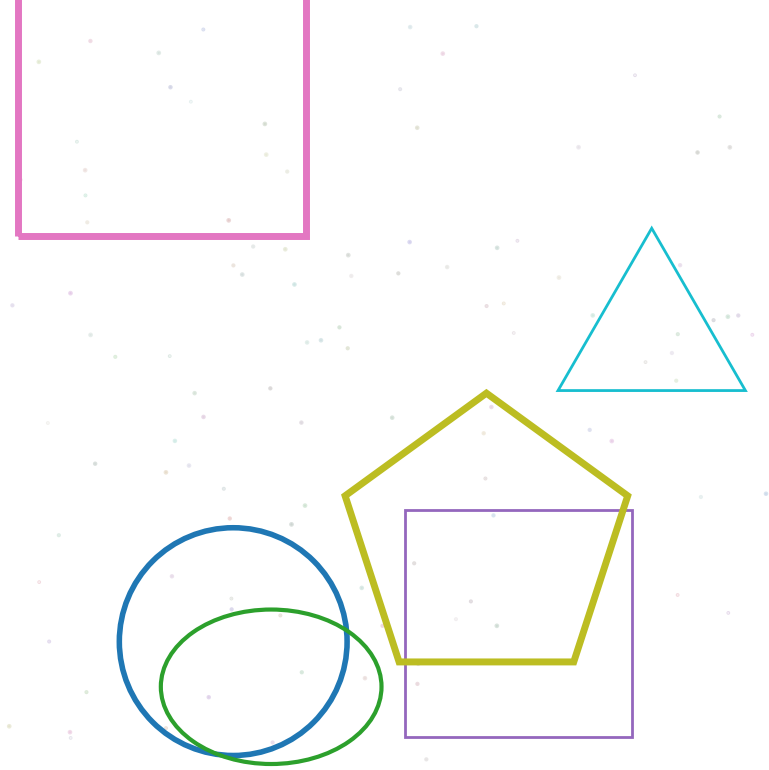[{"shape": "circle", "thickness": 2, "radius": 0.74, "center": [0.303, 0.167]}, {"shape": "oval", "thickness": 1.5, "radius": 0.72, "center": [0.352, 0.108]}, {"shape": "square", "thickness": 1, "radius": 0.74, "center": [0.673, 0.19]}, {"shape": "square", "thickness": 2.5, "radius": 0.94, "center": [0.21, 0.881]}, {"shape": "pentagon", "thickness": 2.5, "radius": 0.96, "center": [0.632, 0.296]}, {"shape": "triangle", "thickness": 1, "radius": 0.7, "center": [0.846, 0.563]}]